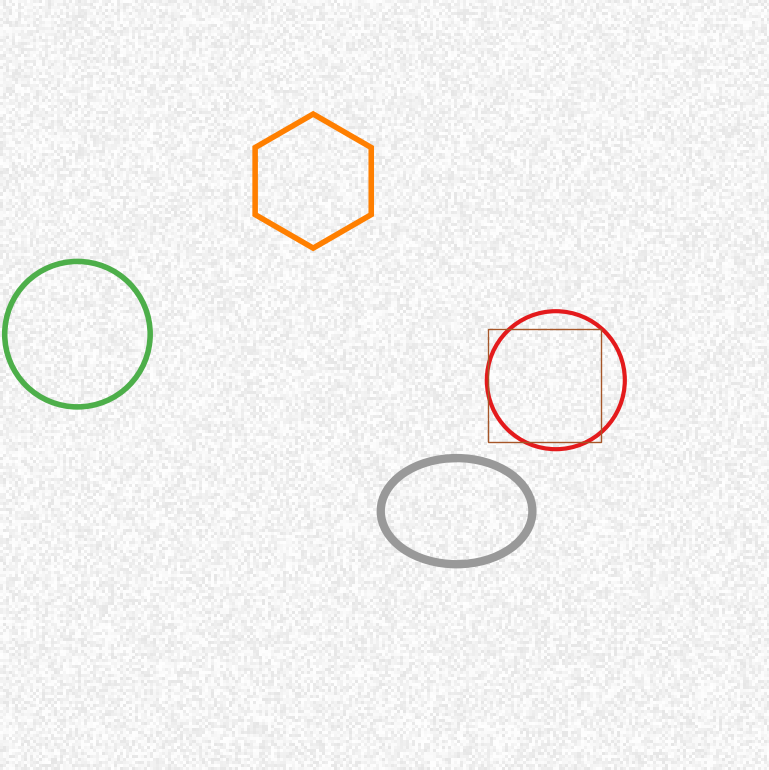[{"shape": "circle", "thickness": 1.5, "radius": 0.45, "center": [0.722, 0.506]}, {"shape": "circle", "thickness": 2, "radius": 0.47, "center": [0.101, 0.566]}, {"shape": "hexagon", "thickness": 2, "radius": 0.44, "center": [0.407, 0.765]}, {"shape": "square", "thickness": 0.5, "radius": 0.37, "center": [0.707, 0.499]}, {"shape": "oval", "thickness": 3, "radius": 0.49, "center": [0.593, 0.336]}]